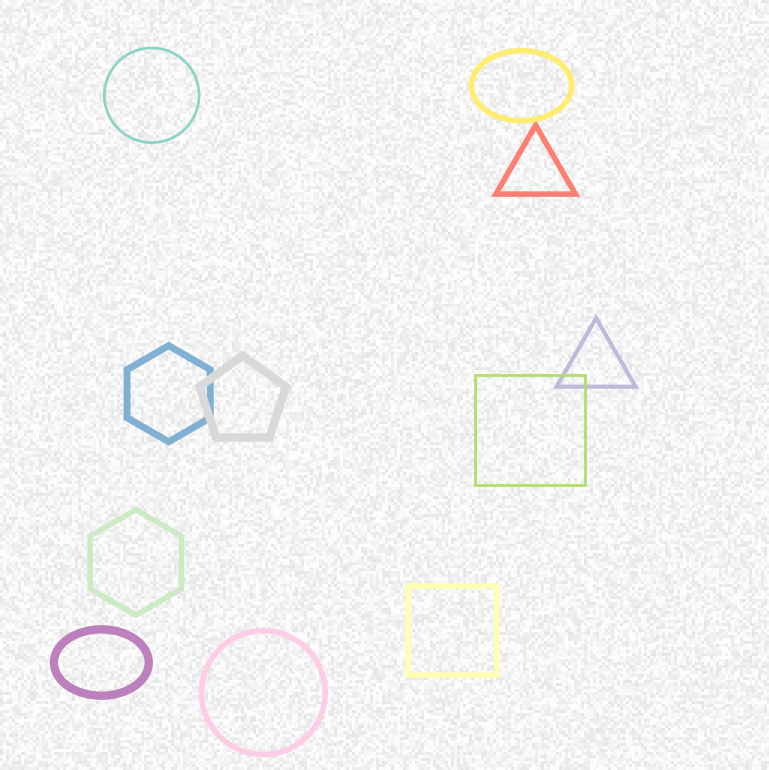[{"shape": "circle", "thickness": 1, "radius": 0.31, "center": [0.197, 0.876]}, {"shape": "square", "thickness": 2, "radius": 0.29, "center": [0.587, 0.181]}, {"shape": "triangle", "thickness": 1.5, "radius": 0.3, "center": [0.774, 0.527]}, {"shape": "triangle", "thickness": 2, "radius": 0.3, "center": [0.696, 0.778]}, {"shape": "hexagon", "thickness": 2.5, "radius": 0.31, "center": [0.219, 0.489]}, {"shape": "square", "thickness": 1, "radius": 0.36, "center": [0.688, 0.442]}, {"shape": "circle", "thickness": 2, "radius": 0.4, "center": [0.342, 0.1]}, {"shape": "pentagon", "thickness": 3, "radius": 0.29, "center": [0.315, 0.479]}, {"shape": "oval", "thickness": 3, "radius": 0.31, "center": [0.132, 0.14]}, {"shape": "hexagon", "thickness": 2, "radius": 0.34, "center": [0.176, 0.27]}, {"shape": "oval", "thickness": 2, "radius": 0.33, "center": [0.677, 0.889]}]